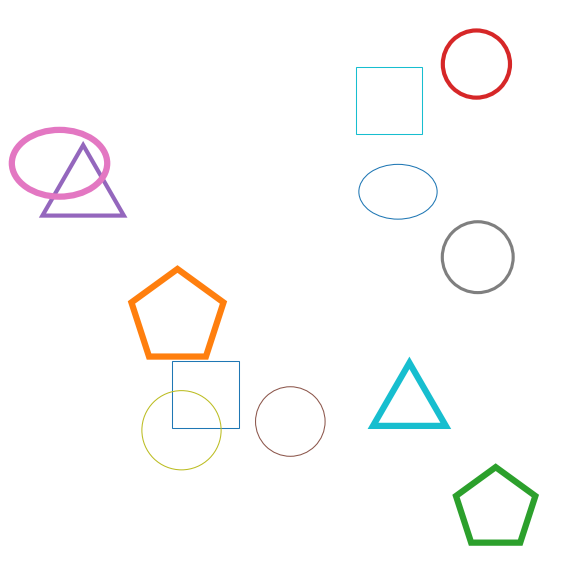[{"shape": "oval", "thickness": 0.5, "radius": 0.34, "center": [0.689, 0.667]}, {"shape": "square", "thickness": 0.5, "radius": 0.29, "center": [0.356, 0.315]}, {"shape": "pentagon", "thickness": 3, "radius": 0.42, "center": [0.307, 0.45]}, {"shape": "pentagon", "thickness": 3, "radius": 0.36, "center": [0.858, 0.118]}, {"shape": "circle", "thickness": 2, "radius": 0.29, "center": [0.825, 0.888]}, {"shape": "triangle", "thickness": 2, "radius": 0.41, "center": [0.144, 0.667]}, {"shape": "circle", "thickness": 0.5, "radius": 0.3, "center": [0.503, 0.269]}, {"shape": "oval", "thickness": 3, "radius": 0.41, "center": [0.103, 0.716]}, {"shape": "circle", "thickness": 1.5, "radius": 0.31, "center": [0.827, 0.554]}, {"shape": "circle", "thickness": 0.5, "radius": 0.34, "center": [0.314, 0.254]}, {"shape": "triangle", "thickness": 3, "radius": 0.36, "center": [0.709, 0.298]}, {"shape": "square", "thickness": 0.5, "radius": 0.29, "center": [0.674, 0.825]}]